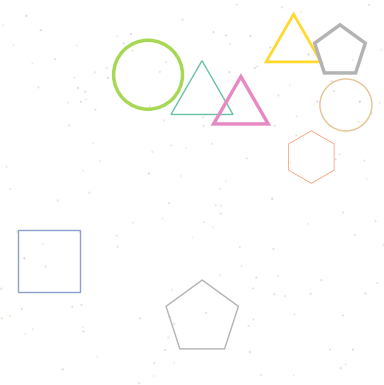[{"shape": "triangle", "thickness": 1, "radius": 0.47, "center": [0.525, 0.749]}, {"shape": "hexagon", "thickness": 0.5, "radius": 0.34, "center": [0.809, 0.592]}, {"shape": "square", "thickness": 1, "radius": 0.41, "center": [0.127, 0.322]}, {"shape": "triangle", "thickness": 2.5, "radius": 0.41, "center": [0.626, 0.719]}, {"shape": "circle", "thickness": 2.5, "radius": 0.45, "center": [0.385, 0.806]}, {"shape": "triangle", "thickness": 2, "radius": 0.41, "center": [0.763, 0.88]}, {"shape": "circle", "thickness": 1, "radius": 0.34, "center": [0.898, 0.727]}, {"shape": "pentagon", "thickness": 2.5, "radius": 0.35, "center": [0.883, 0.866]}, {"shape": "pentagon", "thickness": 1, "radius": 0.49, "center": [0.525, 0.174]}]